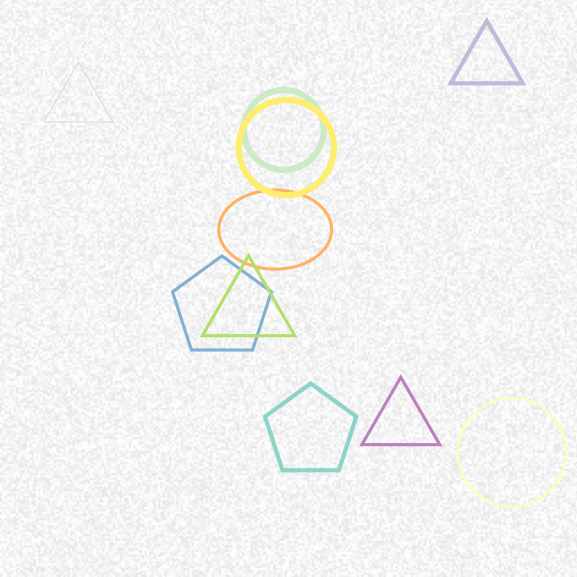[{"shape": "pentagon", "thickness": 2, "radius": 0.42, "center": [0.538, 0.252]}, {"shape": "circle", "thickness": 1, "radius": 0.47, "center": [0.886, 0.216]}, {"shape": "triangle", "thickness": 2, "radius": 0.36, "center": [0.843, 0.891]}, {"shape": "pentagon", "thickness": 1.5, "radius": 0.45, "center": [0.384, 0.466]}, {"shape": "oval", "thickness": 1.5, "radius": 0.49, "center": [0.477, 0.602]}, {"shape": "triangle", "thickness": 1.5, "radius": 0.46, "center": [0.43, 0.464]}, {"shape": "triangle", "thickness": 0.5, "radius": 0.35, "center": [0.136, 0.822]}, {"shape": "triangle", "thickness": 1.5, "radius": 0.39, "center": [0.694, 0.268]}, {"shape": "circle", "thickness": 3, "radius": 0.35, "center": [0.491, 0.774]}, {"shape": "circle", "thickness": 3, "radius": 0.41, "center": [0.496, 0.744]}]